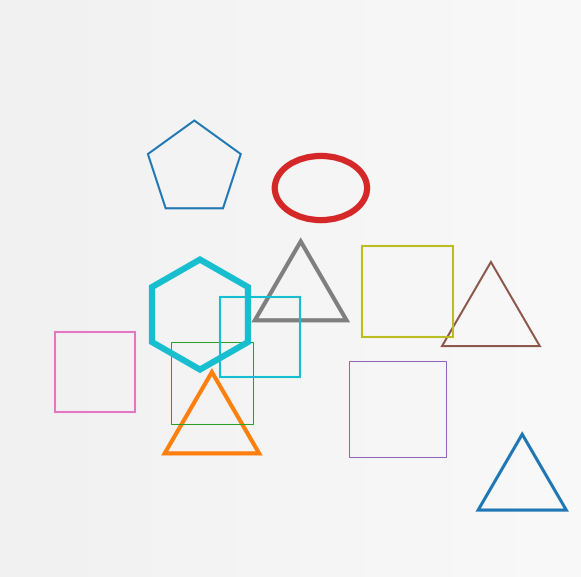[{"shape": "pentagon", "thickness": 1, "radius": 0.42, "center": [0.334, 0.706]}, {"shape": "triangle", "thickness": 1.5, "radius": 0.44, "center": [0.898, 0.16]}, {"shape": "triangle", "thickness": 2, "radius": 0.47, "center": [0.365, 0.261]}, {"shape": "square", "thickness": 0.5, "radius": 0.35, "center": [0.364, 0.336]}, {"shape": "oval", "thickness": 3, "radius": 0.4, "center": [0.552, 0.674]}, {"shape": "square", "thickness": 0.5, "radius": 0.42, "center": [0.684, 0.291]}, {"shape": "triangle", "thickness": 1, "radius": 0.49, "center": [0.845, 0.448]}, {"shape": "square", "thickness": 1, "radius": 0.35, "center": [0.164, 0.355]}, {"shape": "triangle", "thickness": 2, "radius": 0.46, "center": [0.517, 0.49]}, {"shape": "square", "thickness": 1, "radius": 0.39, "center": [0.701, 0.494]}, {"shape": "square", "thickness": 1, "radius": 0.35, "center": [0.447, 0.415]}, {"shape": "hexagon", "thickness": 3, "radius": 0.48, "center": [0.344, 0.454]}]